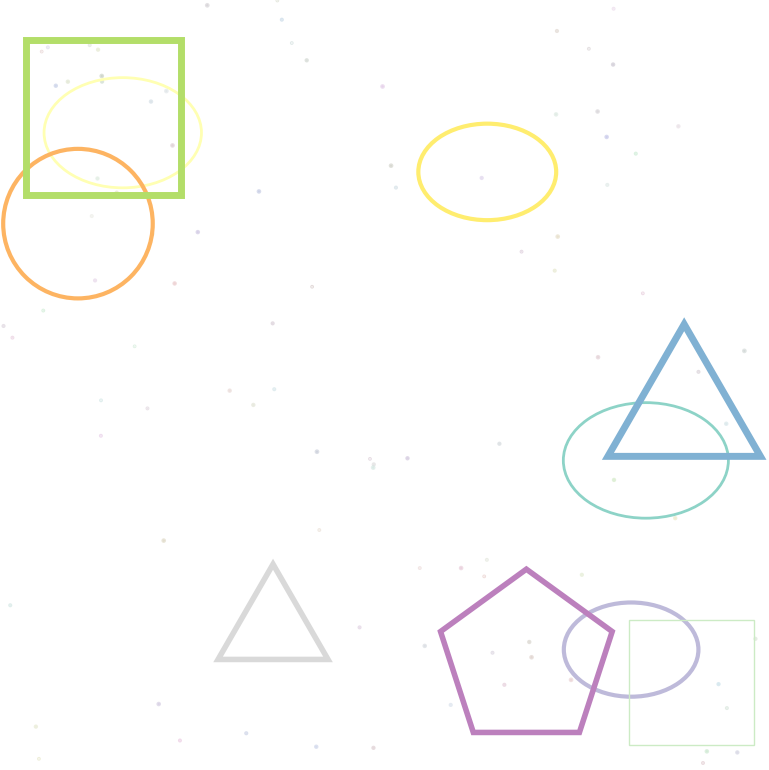[{"shape": "oval", "thickness": 1, "radius": 0.54, "center": [0.839, 0.402]}, {"shape": "oval", "thickness": 1, "radius": 0.51, "center": [0.159, 0.828]}, {"shape": "oval", "thickness": 1.5, "radius": 0.44, "center": [0.82, 0.156]}, {"shape": "triangle", "thickness": 2.5, "radius": 0.57, "center": [0.889, 0.465]}, {"shape": "circle", "thickness": 1.5, "radius": 0.49, "center": [0.101, 0.71]}, {"shape": "square", "thickness": 2.5, "radius": 0.5, "center": [0.134, 0.847]}, {"shape": "triangle", "thickness": 2, "radius": 0.41, "center": [0.355, 0.185]}, {"shape": "pentagon", "thickness": 2, "radius": 0.59, "center": [0.684, 0.144]}, {"shape": "square", "thickness": 0.5, "radius": 0.41, "center": [0.898, 0.114]}, {"shape": "oval", "thickness": 1.5, "radius": 0.45, "center": [0.633, 0.777]}]